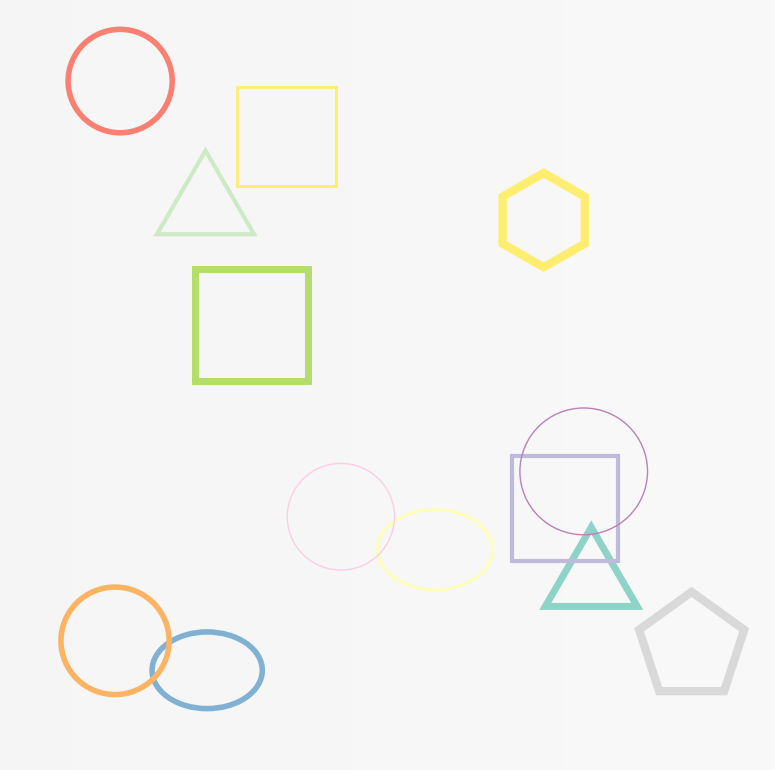[{"shape": "triangle", "thickness": 2.5, "radius": 0.34, "center": [0.763, 0.247]}, {"shape": "oval", "thickness": 1, "radius": 0.37, "center": [0.561, 0.286]}, {"shape": "square", "thickness": 1.5, "radius": 0.34, "center": [0.729, 0.339]}, {"shape": "circle", "thickness": 2, "radius": 0.34, "center": [0.155, 0.895]}, {"shape": "oval", "thickness": 2, "radius": 0.36, "center": [0.267, 0.13]}, {"shape": "circle", "thickness": 2, "radius": 0.35, "center": [0.148, 0.168]}, {"shape": "square", "thickness": 2.5, "radius": 0.36, "center": [0.324, 0.578]}, {"shape": "circle", "thickness": 0.5, "radius": 0.35, "center": [0.44, 0.329]}, {"shape": "pentagon", "thickness": 3, "radius": 0.36, "center": [0.892, 0.16]}, {"shape": "circle", "thickness": 0.5, "radius": 0.41, "center": [0.753, 0.388]}, {"shape": "triangle", "thickness": 1.5, "radius": 0.36, "center": [0.265, 0.732]}, {"shape": "hexagon", "thickness": 3, "radius": 0.31, "center": [0.702, 0.714]}, {"shape": "square", "thickness": 1, "radius": 0.32, "center": [0.37, 0.823]}]